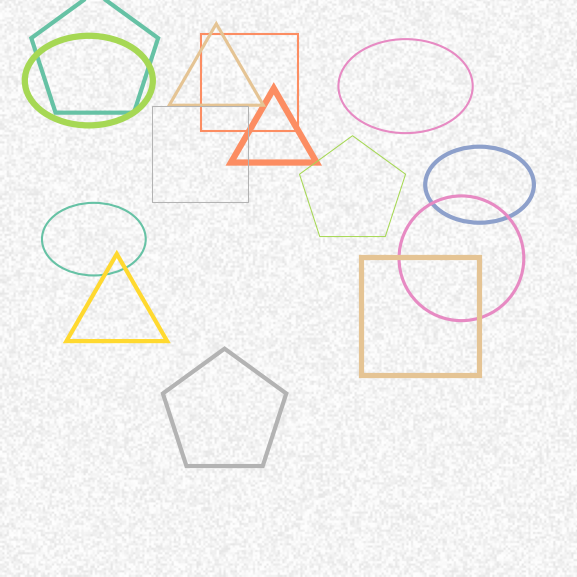[{"shape": "pentagon", "thickness": 2, "radius": 0.58, "center": [0.164, 0.897]}, {"shape": "oval", "thickness": 1, "radius": 0.45, "center": [0.163, 0.585]}, {"shape": "square", "thickness": 1, "radius": 0.42, "center": [0.432, 0.856]}, {"shape": "triangle", "thickness": 3, "radius": 0.43, "center": [0.474, 0.761]}, {"shape": "oval", "thickness": 2, "radius": 0.47, "center": [0.83, 0.679]}, {"shape": "oval", "thickness": 1, "radius": 0.58, "center": [0.702, 0.85]}, {"shape": "circle", "thickness": 1.5, "radius": 0.54, "center": [0.799, 0.552]}, {"shape": "oval", "thickness": 3, "radius": 0.55, "center": [0.154, 0.86]}, {"shape": "pentagon", "thickness": 0.5, "radius": 0.48, "center": [0.61, 0.668]}, {"shape": "triangle", "thickness": 2, "radius": 0.5, "center": [0.202, 0.459]}, {"shape": "triangle", "thickness": 1.5, "radius": 0.47, "center": [0.375, 0.864]}, {"shape": "square", "thickness": 2.5, "radius": 0.51, "center": [0.727, 0.453]}, {"shape": "square", "thickness": 0.5, "radius": 0.42, "center": [0.347, 0.732]}, {"shape": "pentagon", "thickness": 2, "radius": 0.56, "center": [0.389, 0.283]}]